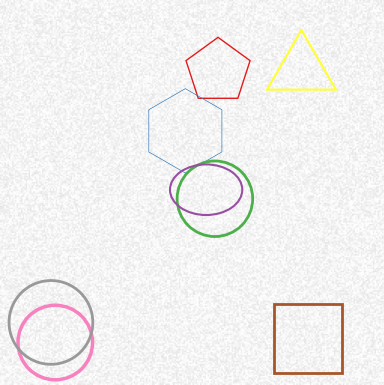[{"shape": "pentagon", "thickness": 1, "radius": 0.44, "center": [0.566, 0.815]}, {"shape": "hexagon", "thickness": 0.5, "radius": 0.55, "center": [0.481, 0.66]}, {"shape": "circle", "thickness": 2, "radius": 0.49, "center": [0.558, 0.484]}, {"shape": "oval", "thickness": 1.5, "radius": 0.47, "center": [0.535, 0.507]}, {"shape": "triangle", "thickness": 1.5, "radius": 0.52, "center": [0.783, 0.819]}, {"shape": "square", "thickness": 2, "radius": 0.45, "center": [0.8, 0.122]}, {"shape": "circle", "thickness": 2.5, "radius": 0.48, "center": [0.144, 0.11]}, {"shape": "circle", "thickness": 2, "radius": 0.54, "center": [0.132, 0.163]}]